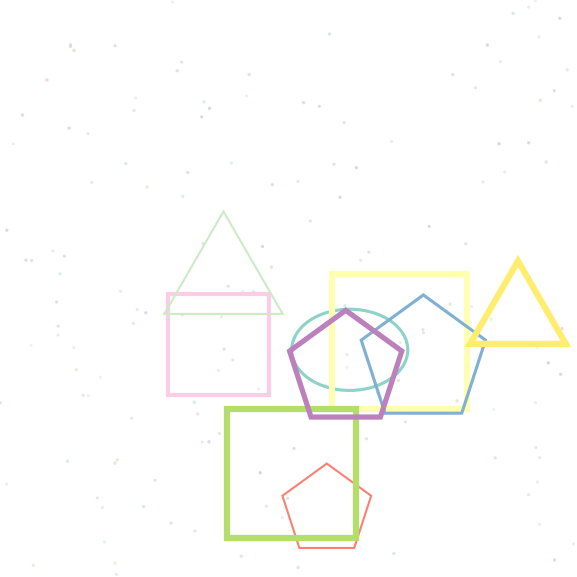[{"shape": "oval", "thickness": 1.5, "radius": 0.5, "center": [0.606, 0.393]}, {"shape": "square", "thickness": 3, "radius": 0.58, "center": [0.692, 0.408]}, {"shape": "pentagon", "thickness": 1, "radius": 0.4, "center": [0.566, 0.116]}, {"shape": "pentagon", "thickness": 1.5, "radius": 0.57, "center": [0.733, 0.375]}, {"shape": "square", "thickness": 3, "radius": 0.56, "center": [0.505, 0.179]}, {"shape": "square", "thickness": 2, "radius": 0.44, "center": [0.378, 0.403]}, {"shape": "pentagon", "thickness": 2.5, "radius": 0.51, "center": [0.599, 0.36]}, {"shape": "triangle", "thickness": 1, "radius": 0.59, "center": [0.387, 0.515]}, {"shape": "triangle", "thickness": 3, "radius": 0.48, "center": [0.897, 0.452]}]